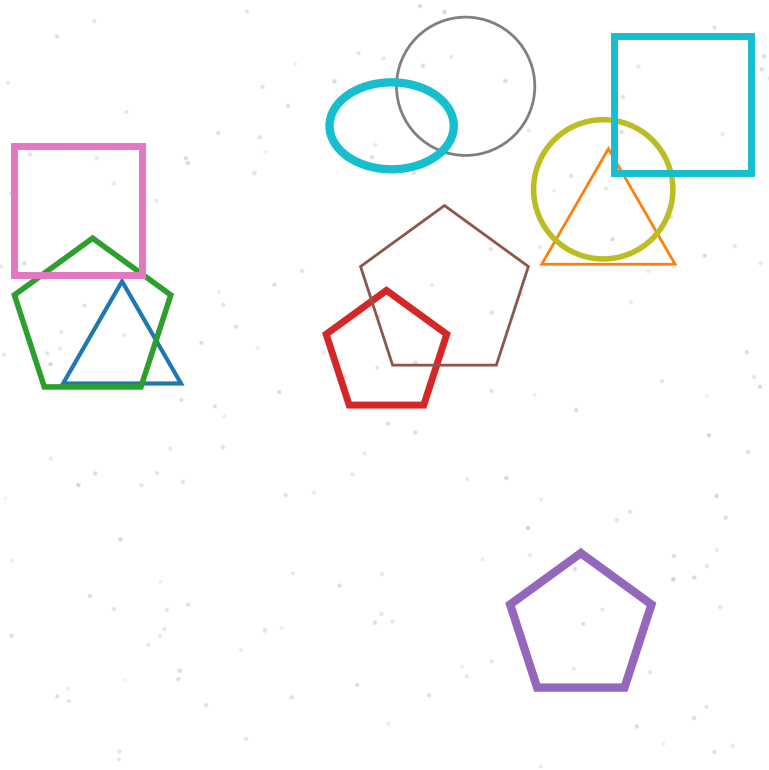[{"shape": "triangle", "thickness": 1.5, "radius": 0.44, "center": [0.158, 0.546]}, {"shape": "triangle", "thickness": 1, "radius": 0.5, "center": [0.79, 0.707]}, {"shape": "pentagon", "thickness": 2, "radius": 0.53, "center": [0.12, 0.584]}, {"shape": "pentagon", "thickness": 2.5, "radius": 0.41, "center": [0.502, 0.541]}, {"shape": "pentagon", "thickness": 3, "radius": 0.48, "center": [0.754, 0.185]}, {"shape": "pentagon", "thickness": 1, "radius": 0.57, "center": [0.577, 0.618]}, {"shape": "square", "thickness": 2.5, "radius": 0.42, "center": [0.101, 0.726]}, {"shape": "circle", "thickness": 1, "radius": 0.45, "center": [0.605, 0.888]}, {"shape": "circle", "thickness": 2, "radius": 0.45, "center": [0.783, 0.754]}, {"shape": "square", "thickness": 2.5, "radius": 0.44, "center": [0.886, 0.864]}, {"shape": "oval", "thickness": 3, "radius": 0.4, "center": [0.509, 0.837]}]